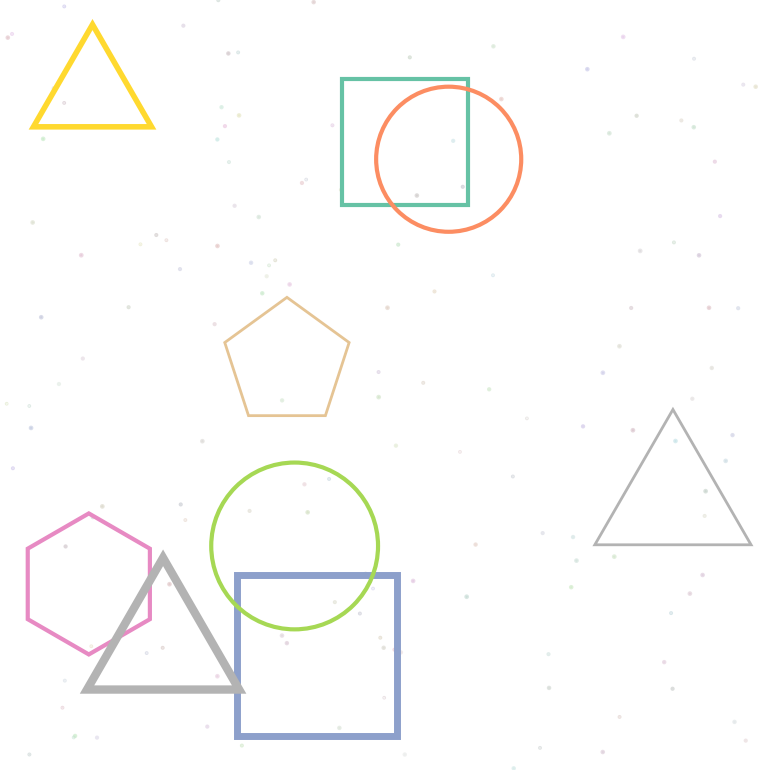[{"shape": "square", "thickness": 1.5, "radius": 0.41, "center": [0.526, 0.816]}, {"shape": "circle", "thickness": 1.5, "radius": 0.47, "center": [0.583, 0.793]}, {"shape": "square", "thickness": 2.5, "radius": 0.52, "center": [0.412, 0.148]}, {"shape": "hexagon", "thickness": 1.5, "radius": 0.46, "center": [0.115, 0.242]}, {"shape": "circle", "thickness": 1.5, "radius": 0.54, "center": [0.383, 0.291]}, {"shape": "triangle", "thickness": 2, "radius": 0.44, "center": [0.12, 0.88]}, {"shape": "pentagon", "thickness": 1, "radius": 0.42, "center": [0.373, 0.529]}, {"shape": "triangle", "thickness": 3, "radius": 0.57, "center": [0.212, 0.162]}, {"shape": "triangle", "thickness": 1, "radius": 0.59, "center": [0.874, 0.351]}]